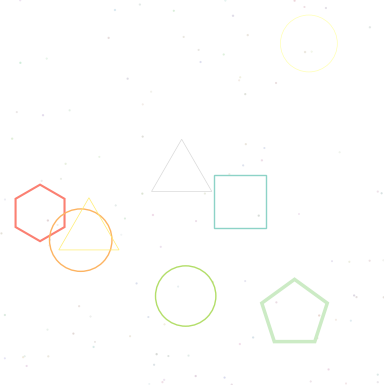[{"shape": "square", "thickness": 1, "radius": 0.34, "center": [0.623, 0.476]}, {"shape": "circle", "thickness": 0.5, "radius": 0.37, "center": [0.802, 0.887]}, {"shape": "hexagon", "thickness": 1.5, "radius": 0.37, "center": [0.104, 0.447]}, {"shape": "circle", "thickness": 1, "radius": 0.41, "center": [0.21, 0.376]}, {"shape": "circle", "thickness": 1, "radius": 0.39, "center": [0.482, 0.231]}, {"shape": "triangle", "thickness": 0.5, "radius": 0.45, "center": [0.472, 0.548]}, {"shape": "pentagon", "thickness": 2.5, "radius": 0.45, "center": [0.765, 0.185]}, {"shape": "triangle", "thickness": 0.5, "radius": 0.45, "center": [0.231, 0.396]}]